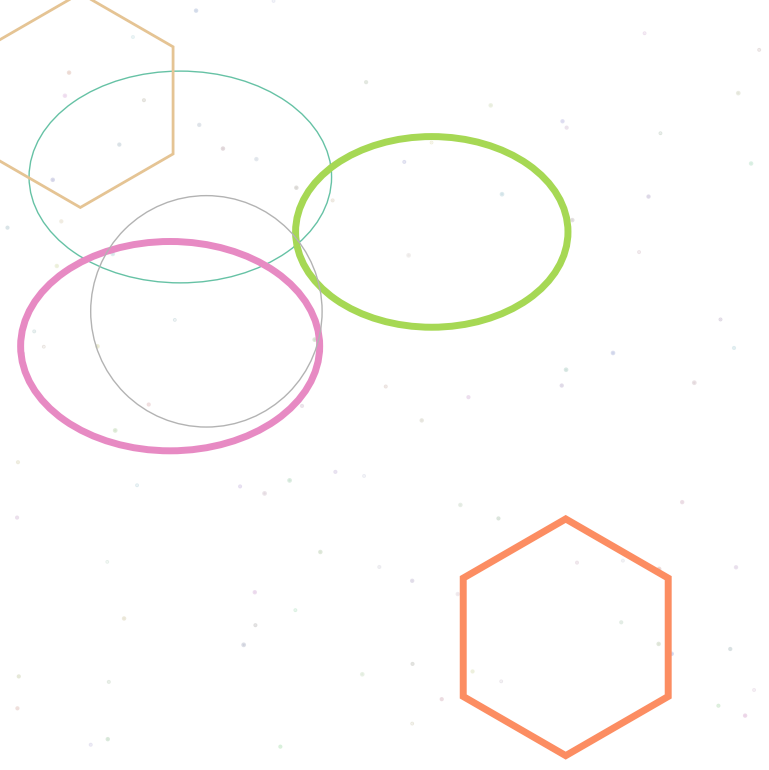[{"shape": "oval", "thickness": 0.5, "radius": 0.98, "center": [0.234, 0.77]}, {"shape": "hexagon", "thickness": 2.5, "radius": 0.77, "center": [0.735, 0.172]}, {"shape": "oval", "thickness": 2.5, "radius": 0.97, "center": [0.221, 0.55]}, {"shape": "oval", "thickness": 2.5, "radius": 0.88, "center": [0.561, 0.699]}, {"shape": "hexagon", "thickness": 1, "radius": 0.7, "center": [0.104, 0.87]}, {"shape": "circle", "thickness": 0.5, "radius": 0.75, "center": [0.268, 0.596]}]